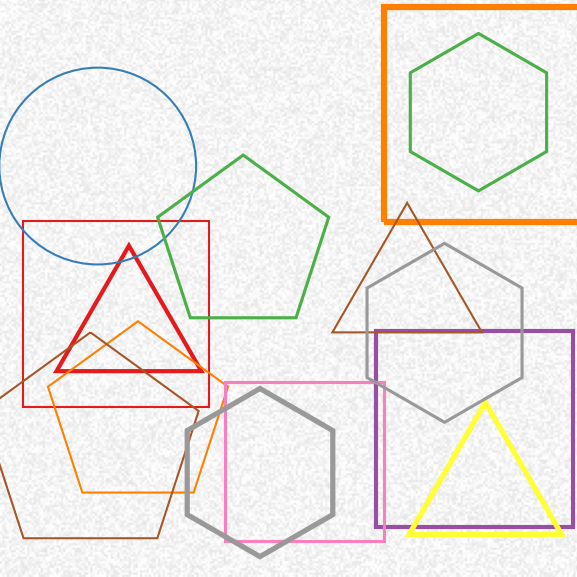[{"shape": "square", "thickness": 1, "radius": 0.8, "center": [0.201, 0.455]}, {"shape": "triangle", "thickness": 2, "radius": 0.72, "center": [0.223, 0.429]}, {"shape": "circle", "thickness": 1, "radius": 0.85, "center": [0.169, 0.712]}, {"shape": "pentagon", "thickness": 1.5, "radius": 0.78, "center": [0.421, 0.575]}, {"shape": "hexagon", "thickness": 1.5, "radius": 0.68, "center": [0.828, 0.805]}, {"shape": "square", "thickness": 2, "radius": 0.85, "center": [0.821, 0.256]}, {"shape": "square", "thickness": 3, "radius": 0.93, "center": [0.851, 0.801]}, {"shape": "pentagon", "thickness": 1, "radius": 0.82, "center": [0.239, 0.279]}, {"shape": "triangle", "thickness": 2.5, "radius": 0.76, "center": [0.84, 0.15]}, {"shape": "pentagon", "thickness": 1, "radius": 0.99, "center": [0.157, 0.227]}, {"shape": "triangle", "thickness": 1, "radius": 0.75, "center": [0.705, 0.498]}, {"shape": "square", "thickness": 1.5, "radius": 0.69, "center": [0.527, 0.2]}, {"shape": "hexagon", "thickness": 1.5, "radius": 0.77, "center": [0.77, 0.423]}, {"shape": "hexagon", "thickness": 2.5, "radius": 0.73, "center": [0.45, 0.181]}]